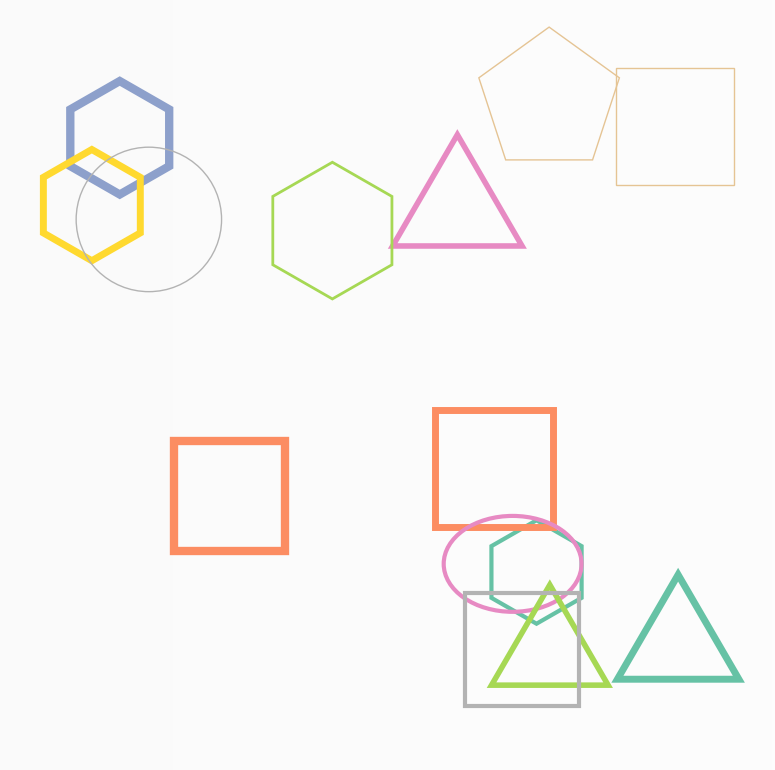[{"shape": "hexagon", "thickness": 1.5, "radius": 0.34, "center": [0.692, 0.257]}, {"shape": "triangle", "thickness": 2.5, "radius": 0.45, "center": [0.875, 0.163]}, {"shape": "square", "thickness": 2.5, "radius": 0.38, "center": [0.637, 0.391]}, {"shape": "square", "thickness": 3, "radius": 0.36, "center": [0.296, 0.356]}, {"shape": "hexagon", "thickness": 3, "radius": 0.37, "center": [0.155, 0.821]}, {"shape": "oval", "thickness": 1.5, "radius": 0.44, "center": [0.661, 0.268]}, {"shape": "triangle", "thickness": 2, "radius": 0.48, "center": [0.59, 0.729]}, {"shape": "triangle", "thickness": 2, "radius": 0.43, "center": [0.709, 0.154]}, {"shape": "hexagon", "thickness": 1, "radius": 0.44, "center": [0.429, 0.701]}, {"shape": "hexagon", "thickness": 2.5, "radius": 0.36, "center": [0.119, 0.734]}, {"shape": "pentagon", "thickness": 0.5, "radius": 0.48, "center": [0.709, 0.869]}, {"shape": "square", "thickness": 0.5, "radius": 0.38, "center": [0.871, 0.836]}, {"shape": "square", "thickness": 1.5, "radius": 0.37, "center": [0.673, 0.157]}, {"shape": "circle", "thickness": 0.5, "radius": 0.47, "center": [0.192, 0.715]}]